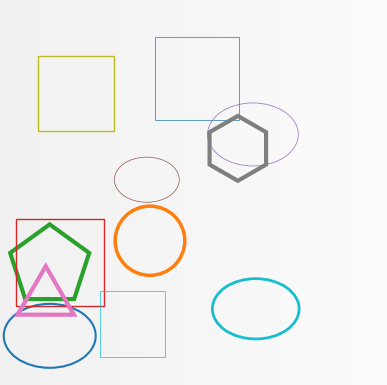[{"shape": "oval", "thickness": 1.5, "radius": 0.59, "center": [0.128, 0.128]}, {"shape": "square", "thickness": 0.5, "radius": 0.54, "center": [0.509, 0.797]}, {"shape": "circle", "thickness": 2.5, "radius": 0.45, "center": [0.387, 0.375]}, {"shape": "pentagon", "thickness": 3, "radius": 0.54, "center": [0.128, 0.31]}, {"shape": "square", "thickness": 1, "radius": 0.57, "center": [0.155, 0.318]}, {"shape": "oval", "thickness": 0.5, "radius": 0.59, "center": [0.653, 0.651]}, {"shape": "oval", "thickness": 0.5, "radius": 0.42, "center": [0.379, 0.533]}, {"shape": "triangle", "thickness": 3, "radius": 0.42, "center": [0.118, 0.225]}, {"shape": "hexagon", "thickness": 3, "radius": 0.42, "center": [0.614, 0.615]}, {"shape": "square", "thickness": 1, "radius": 0.49, "center": [0.196, 0.757]}, {"shape": "oval", "thickness": 2, "radius": 0.56, "center": [0.66, 0.198]}, {"shape": "square", "thickness": 0.5, "radius": 0.43, "center": [0.342, 0.159]}]